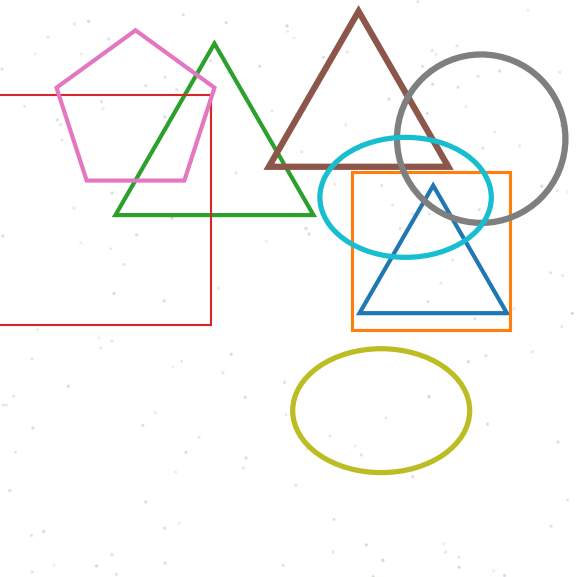[{"shape": "triangle", "thickness": 2, "radius": 0.74, "center": [0.75, 0.531]}, {"shape": "square", "thickness": 1.5, "radius": 0.68, "center": [0.746, 0.564]}, {"shape": "triangle", "thickness": 2, "radius": 0.99, "center": [0.371, 0.726]}, {"shape": "square", "thickness": 1, "radius": 0.99, "center": [0.167, 0.635]}, {"shape": "triangle", "thickness": 3, "radius": 0.9, "center": [0.621, 0.8]}, {"shape": "pentagon", "thickness": 2, "radius": 0.72, "center": [0.235, 0.803]}, {"shape": "circle", "thickness": 3, "radius": 0.73, "center": [0.833, 0.759]}, {"shape": "oval", "thickness": 2.5, "radius": 0.77, "center": [0.66, 0.288]}, {"shape": "oval", "thickness": 2.5, "radius": 0.74, "center": [0.702, 0.657]}]